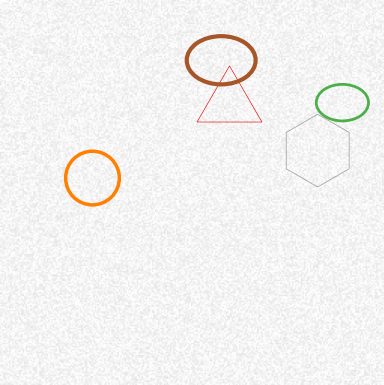[{"shape": "triangle", "thickness": 0.5, "radius": 0.49, "center": [0.596, 0.732]}, {"shape": "oval", "thickness": 2, "radius": 0.34, "center": [0.889, 0.733]}, {"shape": "circle", "thickness": 2.5, "radius": 0.35, "center": [0.24, 0.538]}, {"shape": "oval", "thickness": 3, "radius": 0.45, "center": [0.575, 0.843]}, {"shape": "hexagon", "thickness": 0.5, "radius": 0.47, "center": [0.825, 0.609]}]